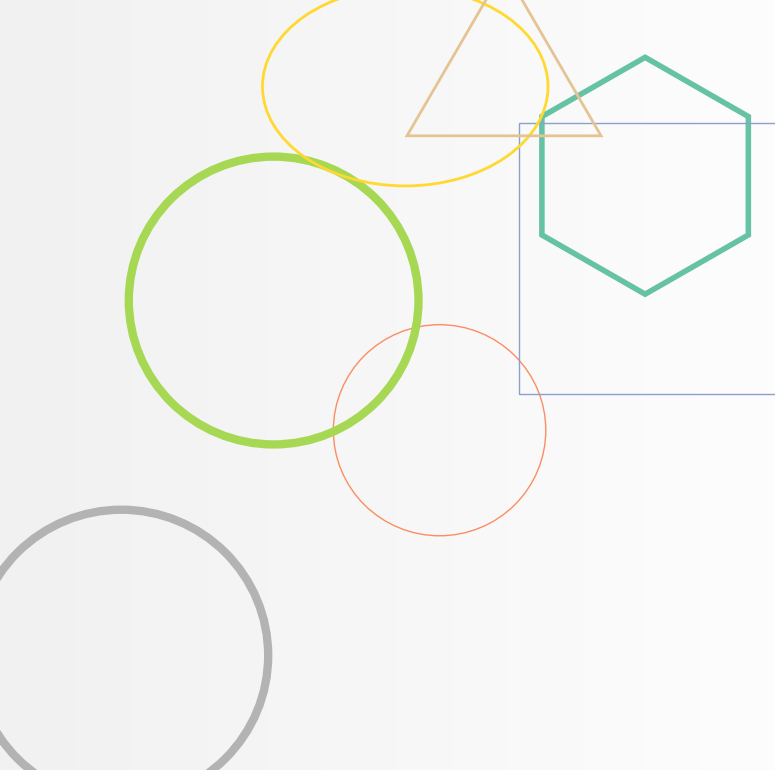[{"shape": "hexagon", "thickness": 2, "radius": 0.77, "center": [0.832, 0.772]}, {"shape": "circle", "thickness": 0.5, "radius": 0.69, "center": [0.567, 0.441]}, {"shape": "square", "thickness": 0.5, "radius": 0.88, "center": [0.845, 0.664]}, {"shape": "circle", "thickness": 3, "radius": 0.93, "center": [0.353, 0.61]}, {"shape": "oval", "thickness": 1, "radius": 0.92, "center": [0.523, 0.888]}, {"shape": "triangle", "thickness": 1, "radius": 0.72, "center": [0.65, 0.896]}, {"shape": "circle", "thickness": 3, "radius": 0.95, "center": [0.157, 0.149]}]